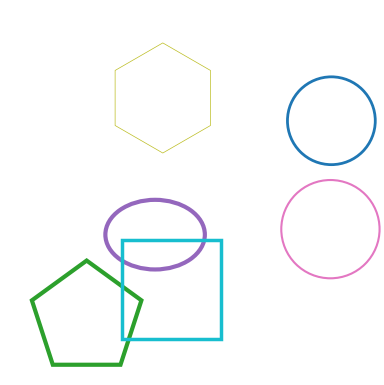[{"shape": "circle", "thickness": 2, "radius": 0.57, "center": [0.861, 0.686]}, {"shape": "pentagon", "thickness": 3, "radius": 0.75, "center": [0.225, 0.174]}, {"shape": "oval", "thickness": 3, "radius": 0.65, "center": [0.403, 0.391]}, {"shape": "circle", "thickness": 1.5, "radius": 0.64, "center": [0.858, 0.405]}, {"shape": "hexagon", "thickness": 0.5, "radius": 0.71, "center": [0.423, 0.746]}, {"shape": "square", "thickness": 2.5, "radius": 0.64, "center": [0.446, 0.248]}]